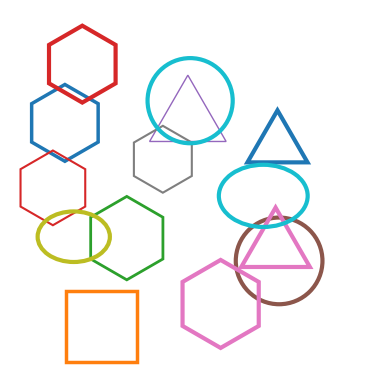[{"shape": "hexagon", "thickness": 2.5, "radius": 0.5, "center": [0.169, 0.681]}, {"shape": "triangle", "thickness": 3, "radius": 0.45, "center": [0.721, 0.623]}, {"shape": "square", "thickness": 2.5, "radius": 0.46, "center": [0.263, 0.152]}, {"shape": "hexagon", "thickness": 2, "radius": 0.54, "center": [0.329, 0.381]}, {"shape": "hexagon", "thickness": 3, "radius": 0.5, "center": [0.214, 0.833]}, {"shape": "hexagon", "thickness": 1.5, "radius": 0.49, "center": [0.137, 0.512]}, {"shape": "triangle", "thickness": 1, "radius": 0.57, "center": [0.488, 0.69]}, {"shape": "circle", "thickness": 3, "radius": 0.56, "center": [0.725, 0.322]}, {"shape": "triangle", "thickness": 3, "radius": 0.51, "center": [0.716, 0.358]}, {"shape": "hexagon", "thickness": 3, "radius": 0.57, "center": [0.573, 0.211]}, {"shape": "hexagon", "thickness": 1.5, "radius": 0.43, "center": [0.423, 0.586]}, {"shape": "oval", "thickness": 3, "radius": 0.47, "center": [0.192, 0.385]}, {"shape": "circle", "thickness": 3, "radius": 0.55, "center": [0.494, 0.738]}, {"shape": "oval", "thickness": 3, "radius": 0.58, "center": [0.684, 0.491]}]